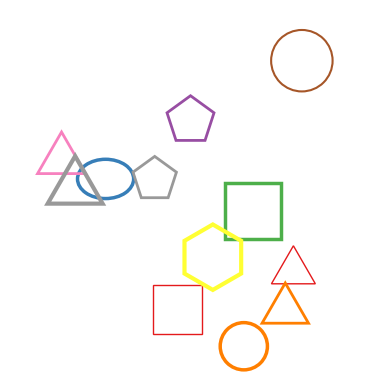[{"shape": "triangle", "thickness": 1, "radius": 0.33, "center": [0.762, 0.296]}, {"shape": "square", "thickness": 1, "radius": 0.32, "center": [0.461, 0.196]}, {"shape": "oval", "thickness": 2.5, "radius": 0.36, "center": [0.274, 0.535]}, {"shape": "square", "thickness": 2.5, "radius": 0.37, "center": [0.657, 0.452]}, {"shape": "pentagon", "thickness": 2, "radius": 0.32, "center": [0.495, 0.687]}, {"shape": "circle", "thickness": 2.5, "radius": 0.31, "center": [0.633, 0.101]}, {"shape": "triangle", "thickness": 2, "radius": 0.35, "center": [0.741, 0.195]}, {"shape": "hexagon", "thickness": 3, "radius": 0.42, "center": [0.553, 0.332]}, {"shape": "circle", "thickness": 1.5, "radius": 0.4, "center": [0.784, 0.842]}, {"shape": "triangle", "thickness": 2, "radius": 0.36, "center": [0.16, 0.585]}, {"shape": "triangle", "thickness": 3, "radius": 0.41, "center": [0.195, 0.512]}, {"shape": "pentagon", "thickness": 2, "radius": 0.3, "center": [0.402, 0.534]}]